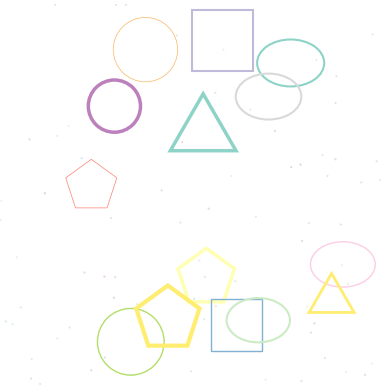[{"shape": "triangle", "thickness": 2.5, "radius": 0.49, "center": [0.528, 0.658]}, {"shape": "oval", "thickness": 1.5, "radius": 0.44, "center": [0.755, 0.836]}, {"shape": "pentagon", "thickness": 2.5, "radius": 0.38, "center": [0.536, 0.278]}, {"shape": "square", "thickness": 1.5, "radius": 0.4, "center": [0.579, 0.894]}, {"shape": "pentagon", "thickness": 0.5, "radius": 0.35, "center": [0.237, 0.516]}, {"shape": "square", "thickness": 1, "radius": 0.33, "center": [0.615, 0.155]}, {"shape": "circle", "thickness": 0.5, "radius": 0.42, "center": [0.378, 0.871]}, {"shape": "circle", "thickness": 1, "radius": 0.43, "center": [0.34, 0.112]}, {"shape": "oval", "thickness": 1, "radius": 0.42, "center": [0.891, 0.313]}, {"shape": "oval", "thickness": 1.5, "radius": 0.43, "center": [0.697, 0.749]}, {"shape": "circle", "thickness": 2.5, "radius": 0.34, "center": [0.297, 0.724]}, {"shape": "oval", "thickness": 1.5, "radius": 0.41, "center": [0.671, 0.168]}, {"shape": "triangle", "thickness": 2, "radius": 0.34, "center": [0.861, 0.222]}, {"shape": "pentagon", "thickness": 3, "radius": 0.43, "center": [0.436, 0.172]}]